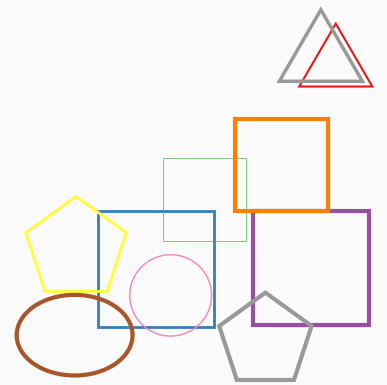[{"shape": "triangle", "thickness": 1.5, "radius": 0.54, "center": [0.866, 0.83]}, {"shape": "square", "thickness": 2, "radius": 0.75, "center": [0.404, 0.301]}, {"shape": "square", "thickness": 0.5, "radius": 0.54, "center": [0.527, 0.482]}, {"shape": "square", "thickness": 3, "radius": 0.75, "center": [0.803, 0.304]}, {"shape": "square", "thickness": 3, "radius": 0.6, "center": [0.726, 0.571]}, {"shape": "pentagon", "thickness": 2, "radius": 0.68, "center": [0.196, 0.353]}, {"shape": "oval", "thickness": 3, "radius": 0.75, "center": [0.193, 0.129]}, {"shape": "circle", "thickness": 1, "radius": 0.53, "center": [0.44, 0.233]}, {"shape": "triangle", "thickness": 2.5, "radius": 0.62, "center": [0.828, 0.851]}, {"shape": "pentagon", "thickness": 3, "radius": 0.63, "center": [0.685, 0.115]}]